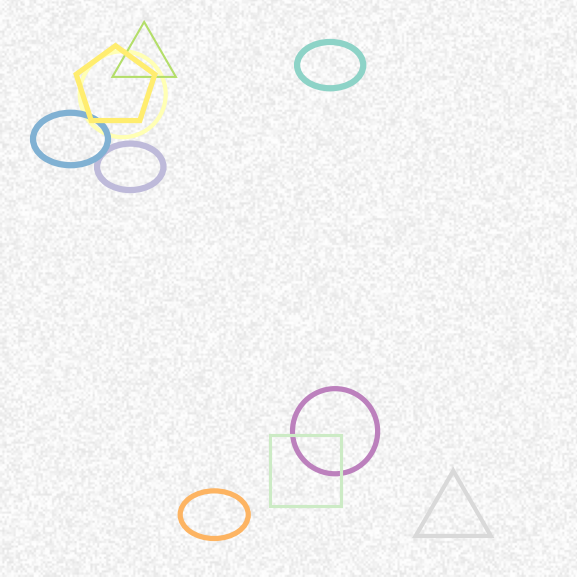[{"shape": "oval", "thickness": 3, "radius": 0.29, "center": [0.572, 0.886]}, {"shape": "circle", "thickness": 2, "radius": 0.37, "center": [0.213, 0.836]}, {"shape": "oval", "thickness": 3, "radius": 0.29, "center": [0.226, 0.71]}, {"shape": "oval", "thickness": 3, "radius": 0.32, "center": [0.122, 0.758]}, {"shape": "oval", "thickness": 2.5, "radius": 0.29, "center": [0.371, 0.108]}, {"shape": "triangle", "thickness": 1, "radius": 0.32, "center": [0.25, 0.898]}, {"shape": "triangle", "thickness": 2, "radius": 0.38, "center": [0.785, 0.109]}, {"shape": "circle", "thickness": 2.5, "radius": 0.37, "center": [0.58, 0.252]}, {"shape": "square", "thickness": 1.5, "radius": 0.31, "center": [0.529, 0.185]}, {"shape": "pentagon", "thickness": 2.5, "radius": 0.36, "center": [0.2, 0.848]}]